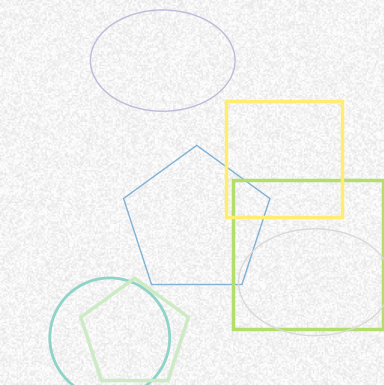[{"shape": "circle", "thickness": 2, "radius": 0.78, "center": [0.285, 0.122]}, {"shape": "oval", "thickness": 1, "radius": 0.94, "center": [0.423, 0.843]}, {"shape": "pentagon", "thickness": 1, "radius": 1.0, "center": [0.511, 0.423]}, {"shape": "square", "thickness": 2.5, "radius": 0.97, "center": [0.8, 0.338]}, {"shape": "oval", "thickness": 1, "radius": 0.99, "center": [0.818, 0.267]}, {"shape": "pentagon", "thickness": 2.5, "radius": 0.73, "center": [0.35, 0.13]}, {"shape": "square", "thickness": 2.5, "radius": 0.75, "center": [0.738, 0.587]}]